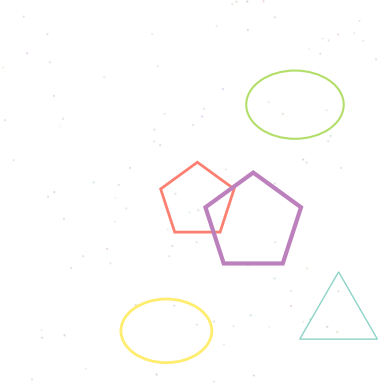[{"shape": "triangle", "thickness": 1, "radius": 0.58, "center": [0.879, 0.177]}, {"shape": "pentagon", "thickness": 2, "radius": 0.5, "center": [0.513, 0.478]}, {"shape": "oval", "thickness": 1.5, "radius": 0.63, "center": [0.766, 0.728]}, {"shape": "pentagon", "thickness": 3, "radius": 0.65, "center": [0.658, 0.421]}, {"shape": "oval", "thickness": 2, "radius": 0.59, "center": [0.432, 0.141]}]